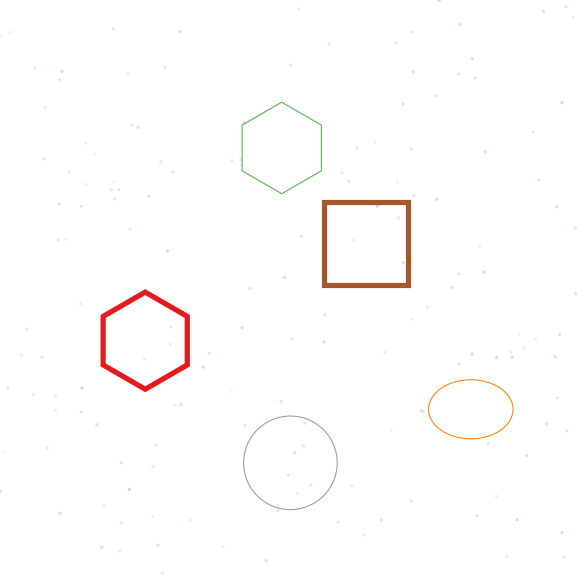[{"shape": "hexagon", "thickness": 2.5, "radius": 0.42, "center": [0.251, 0.409]}, {"shape": "hexagon", "thickness": 0.5, "radius": 0.4, "center": [0.488, 0.743]}, {"shape": "oval", "thickness": 0.5, "radius": 0.37, "center": [0.815, 0.29]}, {"shape": "square", "thickness": 2.5, "radius": 0.36, "center": [0.633, 0.577]}, {"shape": "circle", "thickness": 0.5, "radius": 0.41, "center": [0.503, 0.198]}]